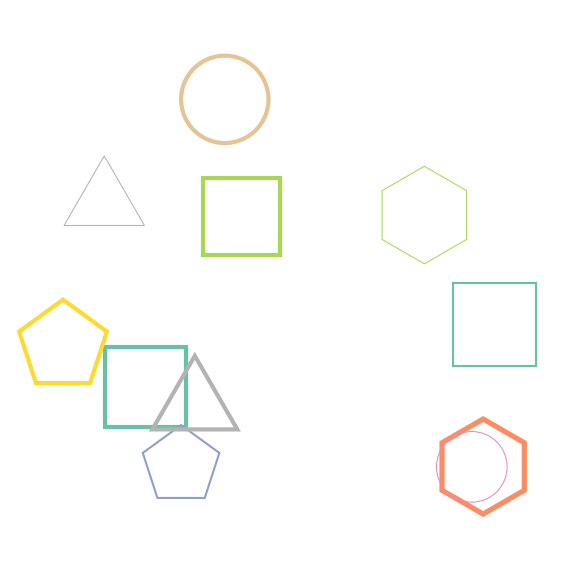[{"shape": "square", "thickness": 2, "radius": 0.35, "center": [0.252, 0.329]}, {"shape": "square", "thickness": 1, "radius": 0.36, "center": [0.857, 0.438]}, {"shape": "hexagon", "thickness": 2.5, "radius": 0.41, "center": [0.837, 0.191]}, {"shape": "pentagon", "thickness": 1, "radius": 0.35, "center": [0.314, 0.193]}, {"shape": "circle", "thickness": 0.5, "radius": 0.31, "center": [0.817, 0.191]}, {"shape": "square", "thickness": 2, "radius": 0.33, "center": [0.418, 0.624]}, {"shape": "hexagon", "thickness": 0.5, "radius": 0.42, "center": [0.735, 0.627]}, {"shape": "pentagon", "thickness": 2, "radius": 0.4, "center": [0.109, 0.4]}, {"shape": "circle", "thickness": 2, "radius": 0.38, "center": [0.389, 0.827]}, {"shape": "triangle", "thickness": 0.5, "radius": 0.4, "center": [0.181, 0.649]}, {"shape": "triangle", "thickness": 2, "radius": 0.42, "center": [0.337, 0.298]}]